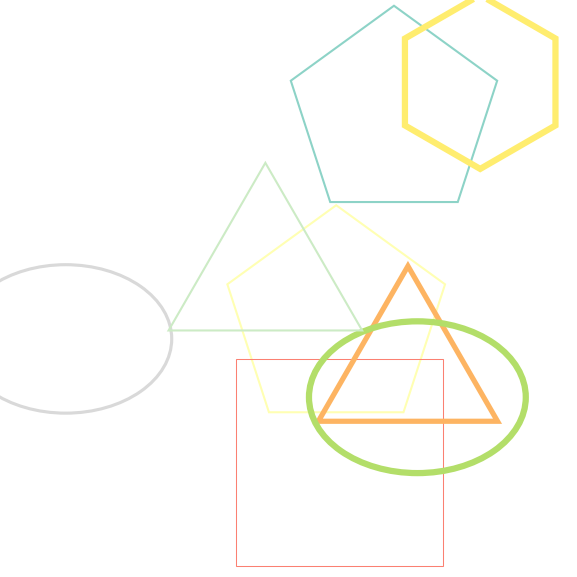[{"shape": "pentagon", "thickness": 1, "radius": 0.94, "center": [0.682, 0.801]}, {"shape": "pentagon", "thickness": 1, "radius": 0.99, "center": [0.582, 0.446]}, {"shape": "square", "thickness": 0.5, "radius": 0.89, "center": [0.588, 0.199]}, {"shape": "triangle", "thickness": 2.5, "radius": 0.9, "center": [0.706, 0.359]}, {"shape": "oval", "thickness": 3, "radius": 0.94, "center": [0.723, 0.311]}, {"shape": "oval", "thickness": 1.5, "radius": 0.92, "center": [0.114, 0.412]}, {"shape": "triangle", "thickness": 1, "radius": 0.97, "center": [0.46, 0.524]}, {"shape": "hexagon", "thickness": 3, "radius": 0.75, "center": [0.832, 0.857]}]